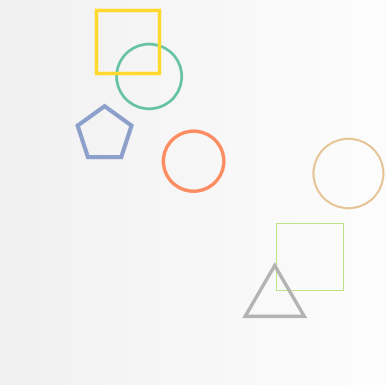[{"shape": "circle", "thickness": 2, "radius": 0.42, "center": [0.385, 0.801]}, {"shape": "circle", "thickness": 2.5, "radius": 0.39, "center": [0.5, 0.581]}, {"shape": "pentagon", "thickness": 3, "radius": 0.37, "center": [0.27, 0.651]}, {"shape": "square", "thickness": 0.5, "radius": 0.43, "center": [0.799, 0.333]}, {"shape": "square", "thickness": 2.5, "radius": 0.41, "center": [0.329, 0.893]}, {"shape": "circle", "thickness": 1.5, "radius": 0.45, "center": [0.899, 0.549]}, {"shape": "triangle", "thickness": 2.5, "radius": 0.44, "center": [0.709, 0.222]}]